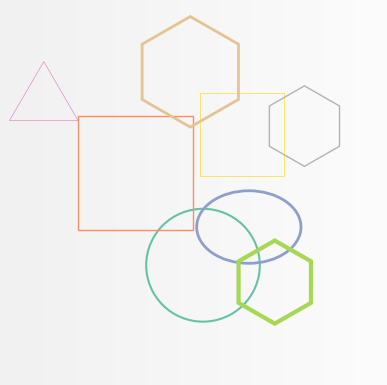[{"shape": "circle", "thickness": 1.5, "radius": 0.73, "center": [0.524, 0.311]}, {"shape": "square", "thickness": 1, "radius": 0.74, "center": [0.35, 0.55]}, {"shape": "oval", "thickness": 2, "radius": 0.67, "center": [0.642, 0.41]}, {"shape": "triangle", "thickness": 0.5, "radius": 0.51, "center": [0.113, 0.738]}, {"shape": "hexagon", "thickness": 3, "radius": 0.54, "center": [0.709, 0.267]}, {"shape": "square", "thickness": 0.5, "radius": 0.54, "center": [0.624, 0.651]}, {"shape": "hexagon", "thickness": 2, "radius": 0.72, "center": [0.491, 0.813]}, {"shape": "hexagon", "thickness": 1, "radius": 0.52, "center": [0.786, 0.672]}]